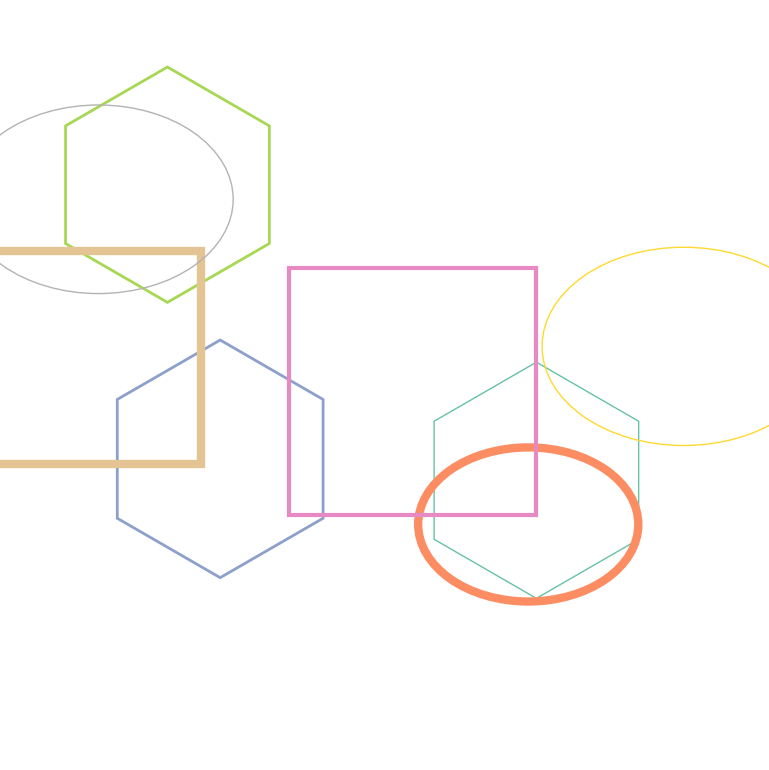[{"shape": "hexagon", "thickness": 0.5, "radius": 0.77, "center": [0.697, 0.376]}, {"shape": "oval", "thickness": 3, "radius": 0.71, "center": [0.686, 0.319]}, {"shape": "hexagon", "thickness": 1, "radius": 0.77, "center": [0.286, 0.404]}, {"shape": "square", "thickness": 1.5, "radius": 0.8, "center": [0.535, 0.491]}, {"shape": "hexagon", "thickness": 1, "radius": 0.76, "center": [0.217, 0.76]}, {"shape": "oval", "thickness": 0.5, "radius": 0.92, "center": [0.888, 0.55]}, {"shape": "square", "thickness": 3, "radius": 0.69, "center": [0.122, 0.536]}, {"shape": "oval", "thickness": 0.5, "radius": 0.87, "center": [0.128, 0.741]}]